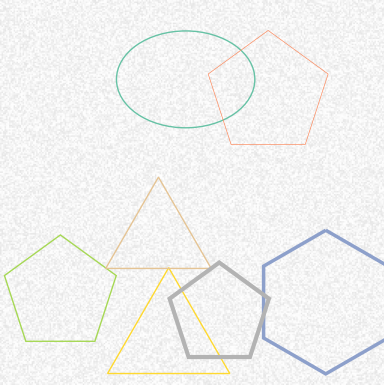[{"shape": "oval", "thickness": 1, "radius": 0.9, "center": [0.482, 0.794]}, {"shape": "pentagon", "thickness": 0.5, "radius": 0.82, "center": [0.697, 0.757]}, {"shape": "hexagon", "thickness": 2.5, "radius": 0.93, "center": [0.846, 0.215]}, {"shape": "pentagon", "thickness": 1, "radius": 0.76, "center": [0.157, 0.237]}, {"shape": "triangle", "thickness": 1, "radius": 0.92, "center": [0.438, 0.121]}, {"shape": "triangle", "thickness": 1, "radius": 0.79, "center": [0.412, 0.382]}, {"shape": "pentagon", "thickness": 3, "radius": 0.68, "center": [0.57, 0.182]}]